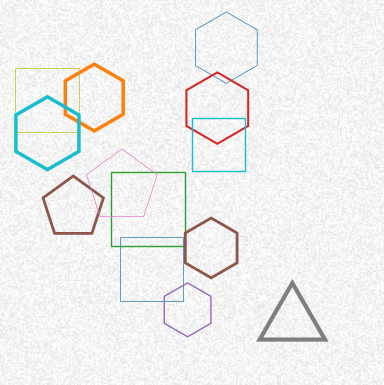[{"shape": "square", "thickness": 0.5, "radius": 0.41, "center": [0.393, 0.302]}, {"shape": "hexagon", "thickness": 0.5, "radius": 0.46, "center": [0.588, 0.876]}, {"shape": "hexagon", "thickness": 2.5, "radius": 0.43, "center": [0.245, 0.747]}, {"shape": "square", "thickness": 1, "radius": 0.47, "center": [0.384, 0.457]}, {"shape": "hexagon", "thickness": 1.5, "radius": 0.46, "center": [0.564, 0.719]}, {"shape": "hexagon", "thickness": 1, "radius": 0.35, "center": [0.487, 0.195]}, {"shape": "pentagon", "thickness": 2, "radius": 0.41, "center": [0.19, 0.46]}, {"shape": "hexagon", "thickness": 2, "radius": 0.39, "center": [0.549, 0.356]}, {"shape": "pentagon", "thickness": 0.5, "radius": 0.48, "center": [0.316, 0.516]}, {"shape": "triangle", "thickness": 3, "radius": 0.49, "center": [0.759, 0.167]}, {"shape": "square", "thickness": 0.5, "radius": 0.42, "center": [0.121, 0.741]}, {"shape": "square", "thickness": 1, "radius": 0.34, "center": [0.567, 0.626]}, {"shape": "hexagon", "thickness": 2.5, "radius": 0.47, "center": [0.123, 0.654]}]